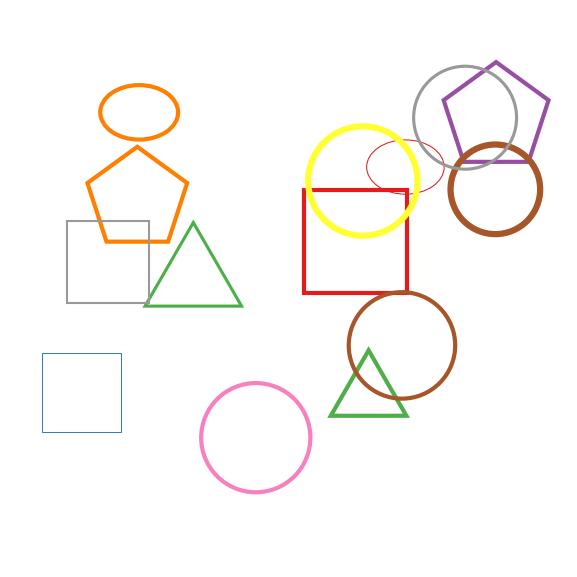[{"shape": "square", "thickness": 2, "radius": 0.44, "center": [0.615, 0.581]}, {"shape": "oval", "thickness": 0.5, "radius": 0.34, "center": [0.702, 0.71]}, {"shape": "square", "thickness": 0.5, "radius": 0.34, "center": [0.141, 0.319]}, {"shape": "triangle", "thickness": 2, "radius": 0.38, "center": [0.638, 0.317]}, {"shape": "triangle", "thickness": 1.5, "radius": 0.48, "center": [0.335, 0.517]}, {"shape": "pentagon", "thickness": 2, "radius": 0.48, "center": [0.859, 0.796]}, {"shape": "oval", "thickness": 2, "radius": 0.34, "center": [0.241, 0.805]}, {"shape": "pentagon", "thickness": 2, "radius": 0.45, "center": [0.238, 0.654]}, {"shape": "circle", "thickness": 3, "radius": 0.47, "center": [0.628, 0.686]}, {"shape": "circle", "thickness": 3, "radius": 0.39, "center": [0.858, 0.671]}, {"shape": "circle", "thickness": 2, "radius": 0.46, "center": [0.696, 0.401]}, {"shape": "circle", "thickness": 2, "radius": 0.47, "center": [0.443, 0.241]}, {"shape": "square", "thickness": 1, "radius": 0.36, "center": [0.187, 0.546]}, {"shape": "circle", "thickness": 1.5, "radius": 0.45, "center": [0.805, 0.795]}]